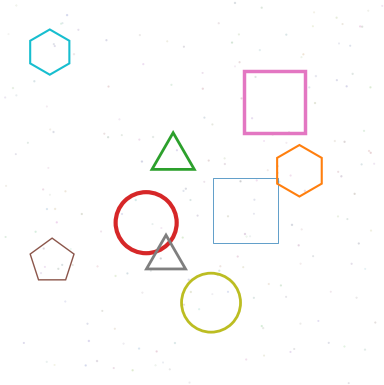[{"shape": "square", "thickness": 0.5, "radius": 0.42, "center": [0.638, 0.452]}, {"shape": "hexagon", "thickness": 1.5, "radius": 0.33, "center": [0.778, 0.556]}, {"shape": "triangle", "thickness": 2, "radius": 0.32, "center": [0.45, 0.592]}, {"shape": "circle", "thickness": 3, "radius": 0.4, "center": [0.38, 0.422]}, {"shape": "pentagon", "thickness": 1, "radius": 0.3, "center": [0.135, 0.322]}, {"shape": "square", "thickness": 2.5, "radius": 0.4, "center": [0.713, 0.735]}, {"shape": "triangle", "thickness": 2, "radius": 0.29, "center": [0.431, 0.331]}, {"shape": "circle", "thickness": 2, "radius": 0.38, "center": [0.548, 0.214]}, {"shape": "hexagon", "thickness": 1.5, "radius": 0.29, "center": [0.129, 0.865]}]